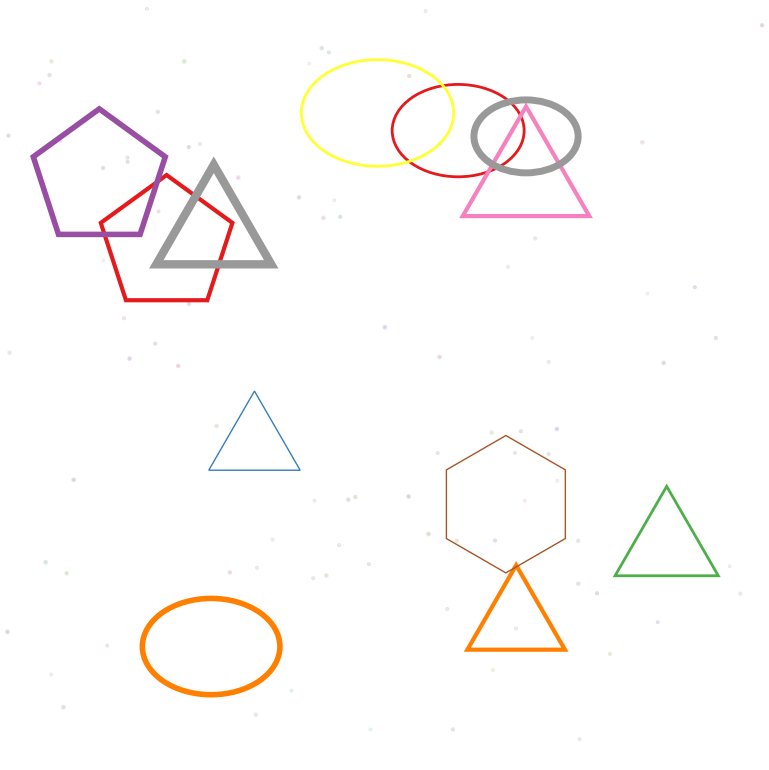[{"shape": "oval", "thickness": 1, "radius": 0.43, "center": [0.595, 0.83]}, {"shape": "pentagon", "thickness": 1.5, "radius": 0.45, "center": [0.216, 0.683]}, {"shape": "triangle", "thickness": 0.5, "radius": 0.34, "center": [0.33, 0.424]}, {"shape": "triangle", "thickness": 1, "radius": 0.39, "center": [0.866, 0.291]}, {"shape": "pentagon", "thickness": 2, "radius": 0.45, "center": [0.129, 0.768]}, {"shape": "oval", "thickness": 2, "radius": 0.45, "center": [0.274, 0.16]}, {"shape": "triangle", "thickness": 1.5, "radius": 0.37, "center": [0.67, 0.193]}, {"shape": "oval", "thickness": 1, "radius": 0.49, "center": [0.49, 0.853]}, {"shape": "hexagon", "thickness": 0.5, "radius": 0.45, "center": [0.657, 0.345]}, {"shape": "triangle", "thickness": 1.5, "radius": 0.47, "center": [0.683, 0.767]}, {"shape": "triangle", "thickness": 3, "radius": 0.43, "center": [0.278, 0.7]}, {"shape": "oval", "thickness": 2.5, "radius": 0.34, "center": [0.683, 0.823]}]